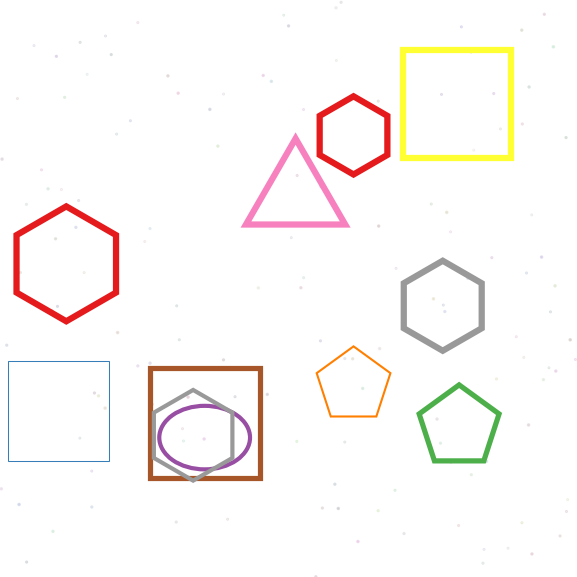[{"shape": "hexagon", "thickness": 3, "radius": 0.34, "center": [0.612, 0.765]}, {"shape": "hexagon", "thickness": 3, "radius": 0.5, "center": [0.115, 0.542]}, {"shape": "square", "thickness": 0.5, "radius": 0.43, "center": [0.102, 0.288]}, {"shape": "pentagon", "thickness": 2.5, "radius": 0.36, "center": [0.795, 0.26]}, {"shape": "oval", "thickness": 2, "radius": 0.39, "center": [0.354, 0.241]}, {"shape": "pentagon", "thickness": 1, "radius": 0.34, "center": [0.612, 0.332]}, {"shape": "square", "thickness": 3, "radius": 0.47, "center": [0.791, 0.819]}, {"shape": "square", "thickness": 2.5, "radius": 0.48, "center": [0.355, 0.266]}, {"shape": "triangle", "thickness": 3, "radius": 0.5, "center": [0.512, 0.66]}, {"shape": "hexagon", "thickness": 2, "radius": 0.39, "center": [0.334, 0.245]}, {"shape": "hexagon", "thickness": 3, "radius": 0.39, "center": [0.767, 0.47]}]